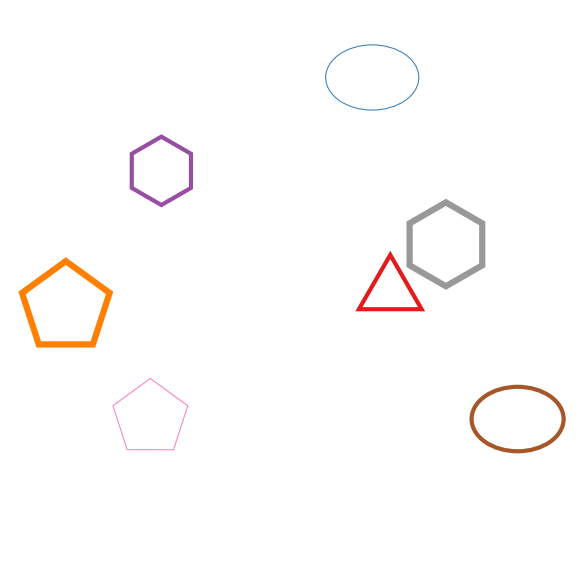[{"shape": "triangle", "thickness": 2, "radius": 0.31, "center": [0.676, 0.495]}, {"shape": "oval", "thickness": 0.5, "radius": 0.4, "center": [0.645, 0.865]}, {"shape": "hexagon", "thickness": 2, "radius": 0.3, "center": [0.279, 0.703]}, {"shape": "pentagon", "thickness": 3, "radius": 0.4, "center": [0.114, 0.467]}, {"shape": "oval", "thickness": 2, "radius": 0.4, "center": [0.896, 0.274]}, {"shape": "pentagon", "thickness": 0.5, "radius": 0.34, "center": [0.26, 0.275]}, {"shape": "hexagon", "thickness": 3, "radius": 0.36, "center": [0.772, 0.576]}]